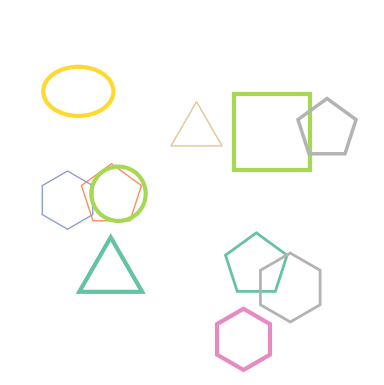[{"shape": "pentagon", "thickness": 2, "radius": 0.42, "center": [0.666, 0.311]}, {"shape": "triangle", "thickness": 3, "radius": 0.47, "center": [0.288, 0.289]}, {"shape": "pentagon", "thickness": 1, "radius": 0.41, "center": [0.29, 0.493]}, {"shape": "hexagon", "thickness": 1, "radius": 0.38, "center": [0.175, 0.48]}, {"shape": "hexagon", "thickness": 3, "radius": 0.4, "center": [0.632, 0.119]}, {"shape": "circle", "thickness": 3, "radius": 0.35, "center": [0.308, 0.497]}, {"shape": "square", "thickness": 3, "radius": 0.49, "center": [0.707, 0.656]}, {"shape": "oval", "thickness": 3, "radius": 0.46, "center": [0.203, 0.763]}, {"shape": "triangle", "thickness": 1, "radius": 0.38, "center": [0.51, 0.659]}, {"shape": "pentagon", "thickness": 2.5, "radius": 0.4, "center": [0.849, 0.665]}, {"shape": "hexagon", "thickness": 2, "radius": 0.45, "center": [0.754, 0.253]}]